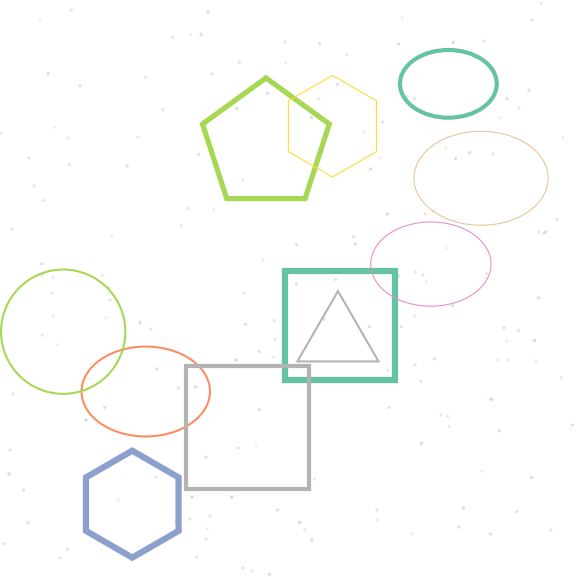[{"shape": "oval", "thickness": 2, "radius": 0.42, "center": [0.776, 0.854]}, {"shape": "square", "thickness": 3, "radius": 0.47, "center": [0.589, 0.436]}, {"shape": "oval", "thickness": 1, "radius": 0.56, "center": [0.252, 0.321]}, {"shape": "hexagon", "thickness": 3, "radius": 0.46, "center": [0.229, 0.126]}, {"shape": "oval", "thickness": 0.5, "radius": 0.52, "center": [0.746, 0.542]}, {"shape": "circle", "thickness": 1, "radius": 0.54, "center": [0.109, 0.425]}, {"shape": "pentagon", "thickness": 2.5, "radius": 0.58, "center": [0.46, 0.749]}, {"shape": "hexagon", "thickness": 0.5, "radius": 0.44, "center": [0.576, 0.781]}, {"shape": "oval", "thickness": 0.5, "radius": 0.58, "center": [0.833, 0.69]}, {"shape": "square", "thickness": 2, "radius": 0.53, "center": [0.428, 0.259]}, {"shape": "triangle", "thickness": 1, "radius": 0.41, "center": [0.585, 0.414]}]